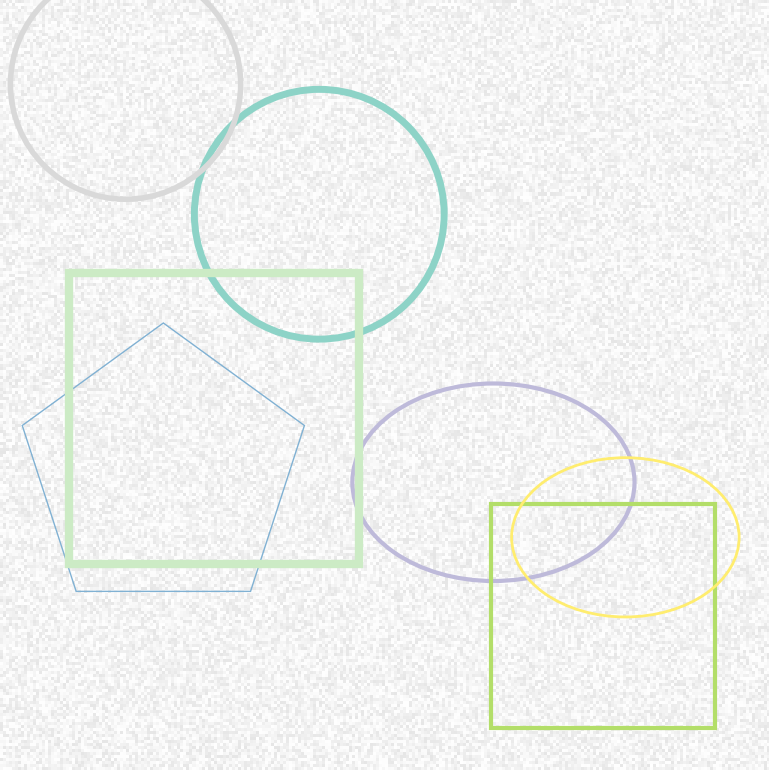[{"shape": "circle", "thickness": 2.5, "radius": 0.81, "center": [0.415, 0.722]}, {"shape": "oval", "thickness": 1.5, "radius": 0.92, "center": [0.641, 0.374]}, {"shape": "pentagon", "thickness": 0.5, "radius": 0.96, "center": [0.212, 0.388]}, {"shape": "square", "thickness": 1.5, "radius": 0.73, "center": [0.783, 0.2]}, {"shape": "circle", "thickness": 2, "radius": 0.75, "center": [0.163, 0.891]}, {"shape": "square", "thickness": 3, "radius": 0.94, "center": [0.278, 0.457]}, {"shape": "oval", "thickness": 1, "radius": 0.74, "center": [0.812, 0.302]}]